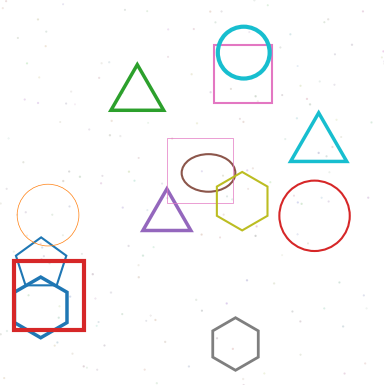[{"shape": "pentagon", "thickness": 1.5, "radius": 0.34, "center": [0.107, 0.315]}, {"shape": "hexagon", "thickness": 2.5, "radius": 0.39, "center": [0.106, 0.202]}, {"shape": "circle", "thickness": 0.5, "radius": 0.4, "center": [0.125, 0.441]}, {"shape": "triangle", "thickness": 2.5, "radius": 0.4, "center": [0.357, 0.753]}, {"shape": "square", "thickness": 3, "radius": 0.45, "center": [0.127, 0.232]}, {"shape": "circle", "thickness": 1.5, "radius": 0.46, "center": [0.817, 0.439]}, {"shape": "triangle", "thickness": 2.5, "radius": 0.36, "center": [0.433, 0.437]}, {"shape": "oval", "thickness": 1.5, "radius": 0.35, "center": [0.542, 0.551]}, {"shape": "square", "thickness": 0.5, "radius": 0.43, "center": [0.519, 0.557]}, {"shape": "square", "thickness": 1.5, "radius": 0.37, "center": [0.631, 0.808]}, {"shape": "hexagon", "thickness": 2, "radius": 0.34, "center": [0.612, 0.106]}, {"shape": "hexagon", "thickness": 1.5, "radius": 0.38, "center": [0.629, 0.477]}, {"shape": "triangle", "thickness": 2.5, "radius": 0.42, "center": [0.828, 0.623]}, {"shape": "circle", "thickness": 3, "radius": 0.34, "center": [0.633, 0.863]}]